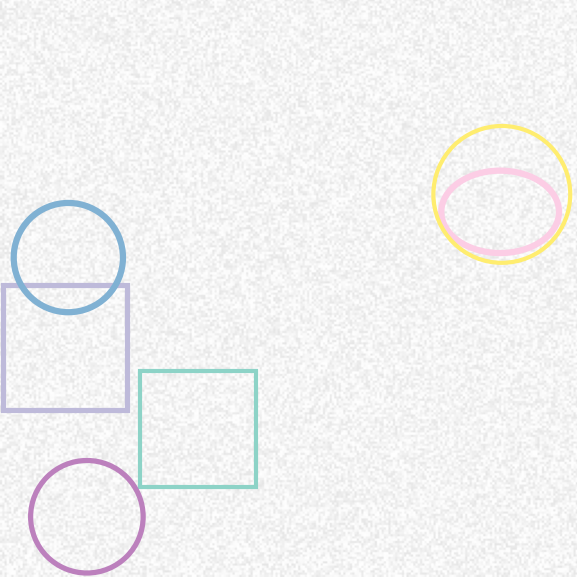[{"shape": "square", "thickness": 2, "radius": 0.5, "center": [0.342, 0.256]}, {"shape": "square", "thickness": 2.5, "radius": 0.54, "center": [0.112, 0.397]}, {"shape": "circle", "thickness": 3, "radius": 0.47, "center": [0.118, 0.553]}, {"shape": "oval", "thickness": 3, "radius": 0.51, "center": [0.866, 0.632]}, {"shape": "circle", "thickness": 2.5, "radius": 0.49, "center": [0.15, 0.104]}, {"shape": "circle", "thickness": 2, "radius": 0.59, "center": [0.869, 0.663]}]